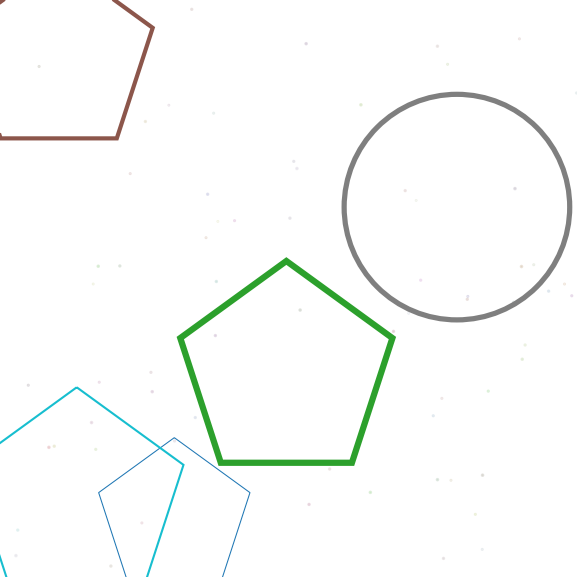[{"shape": "pentagon", "thickness": 0.5, "radius": 0.69, "center": [0.302, 0.104]}, {"shape": "pentagon", "thickness": 3, "radius": 0.97, "center": [0.496, 0.354]}, {"shape": "pentagon", "thickness": 2, "radius": 0.86, "center": [0.102, 0.898]}, {"shape": "circle", "thickness": 2.5, "radius": 0.98, "center": [0.791, 0.641]}, {"shape": "pentagon", "thickness": 1, "radius": 0.97, "center": [0.133, 0.134]}]